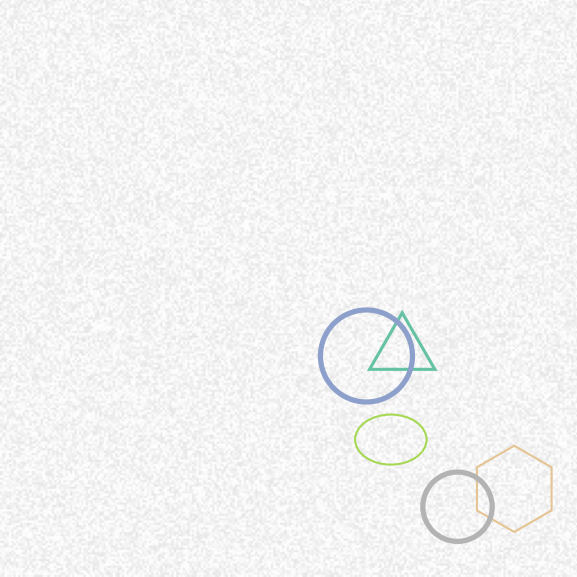[{"shape": "triangle", "thickness": 1.5, "radius": 0.33, "center": [0.696, 0.392]}, {"shape": "circle", "thickness": 2.5, "radius": 0.4, "center": [0.635, 0.383]}, {"shape": "oval", "thickness": 1, "radius": 0.31, "center": [0.677, 0.238]}, {"shape": "hexagon", "thickness": 1, "radius": 0.37, "center": [0.89, 0.153]}, {"shape": "circle", "thickness": 2.5, "radius": 0.3, "center": [0.792, 0.122]}]